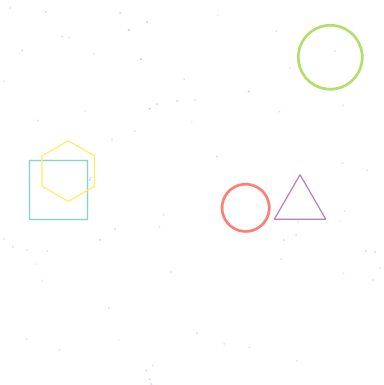[{"shape": "square", "thickness": 1, "radius": 0.38, "center": [0.151, 0.508]}, {"shape": "circle", "thickness": 2, "radius": 0.31, "center": [0.638, 0.46]}, {"shape": "circle", "thickness": 2, "radius": 0.42, "center": [0.858, 0.851]}, {"shape": "triangle", "thickness": 1, "radius": 0.39, "center": [0.779, 0.469]}, {"shape": "hexagon", "thickness": 1, "radius": 0.39, "center": [0.177, 0.556]}]